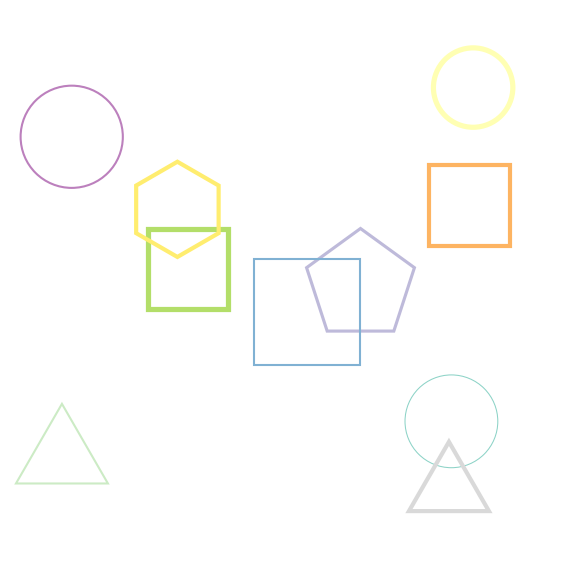[{"shape": "circle", "thickness": 0.5, "radius": 0.4, "center": [0.782, 0.27]}, {"shape": "circle", "thickness": 2.5, "radius": 0.34, "center": [0.819, 0.848]}, {"shape": "pentagon", "thickness": 1.5, "radius": 0.49, "center": [0.624, 0.505]}, {"shape": "square", "thickness": 1, "radius": 0.46, "center": [0.531, 0.459]}, {"shape": "square", "thickness": 2, "radius": 0.35, "center": [0.813, 0.644]}, {"shape": "square", "thickness": 2.5, "radius": 0.35, "center": [0.325, 0.534]}, {"shape": "triangle", "thickness": 2, "radius": 0.4, "center": [0.777, 0.154]}, {"shape": "circle", "thickness": 1, "radius": 0.44, "center": [0.124, 0.762]}, {"shape": "triangle", "thickness": 1, "radius": 0.46, "center": [0.107, 0.208]}, {"shape": "hexagon", "thickness": 2, "radius": 0.41, "center": [0.307, 0.637]}]